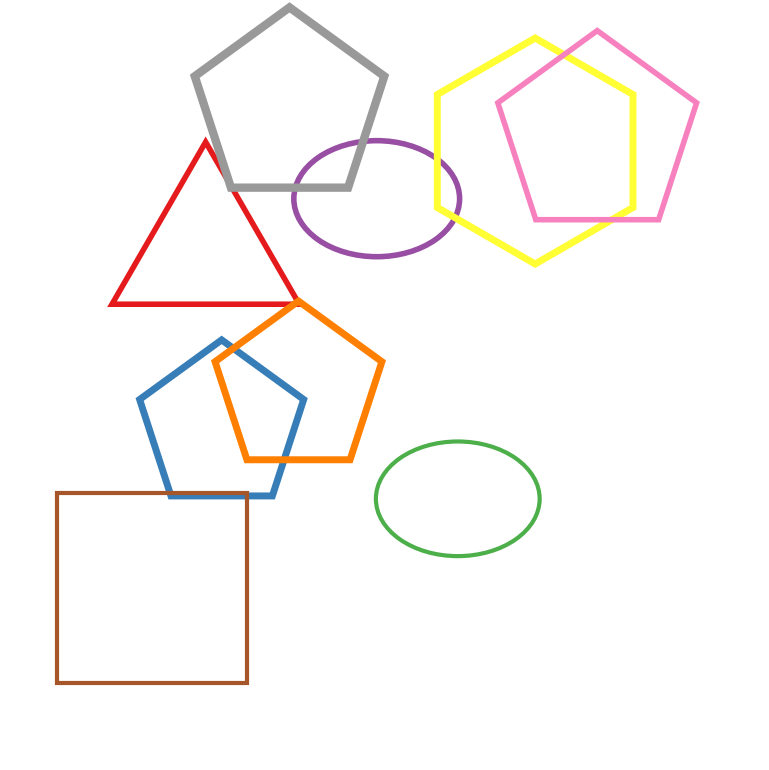[{"shape": "triangle", "thickness": 2, "radius": 0.7, "center": [0.267, 0.675]}, {"shape": "pentagon", "thickness": 2.5, "radius": 0.56, "center": [0.288, 0.447]}, {"shape": "oval", "thickness": 1.5, "radius": 0.53, "center": [0.595, 0.352]}, {"shape": "oval", "thickness": 2, "radius": 0.54, "center": [0.489, 0.742]}, {"shape": "pentagon", "thickness": 2.5, "radius": 0.57, "center": [0.388, 0.495]}, {"shape": "hexagon", "thickness": 2.5, "radius": 0.73, "center": [0.695, 0.804]}, {"shape": "square", "thickness": 1.5, "radius": 0.62, "center": [0.197, 0.236]}, {"shape": "pentagon", "thickness": 2, "radius": 0.68, "center": [0.776, 0.824]}, {"shape": "pentagon", "thickness": 3, "radius": 0.65, "center": [0.376, 0.861]}]